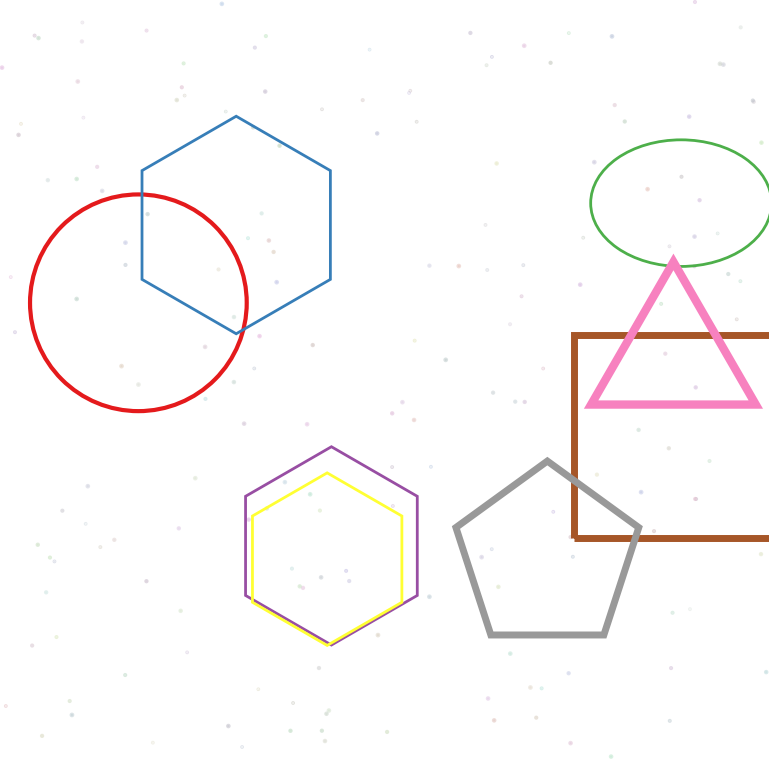[{"shape": "circle", "thickness": 1.5, "radius": 0.7, "center": [0.18, 0.607]}, {"shape": "hexagon", "thickness": 1, "radius": 0.71, "center": [0.307, 0.708]}, {"shape": "oval", "thickness": 1, "radius": 0.59, "center": [0.885, 0.736]}, {"shape": "hexagon", "thickness": 1, "radius": 0.64, "center": [0.43, 0.291]}, {"shape": "hexagon", "thickness": 1, "radius": 0.56, "center": [0.425, 0.274]}, {"shape": "square", "thickness": 2.5, "radius": 0.66, "center": [0.878, 0.433]}, {"shape": "triangle", "thickness": 3, "radius": 0.62, "center": [0.875, 0.536]}, {"shape": "pentagon", "thickness": 2.5, "radius": 0.62, "center": [0.711, 0.276]}]